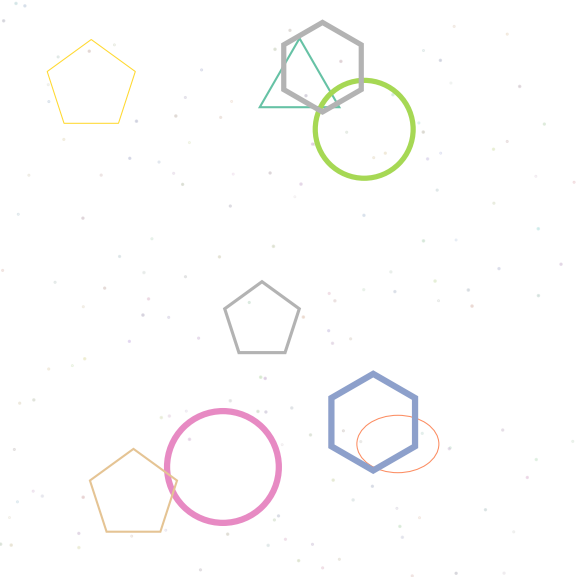[{"shape": "triangle", "thickness": 1, "radius": 0.4, "center": [0.519, 0.853]}, {"shape": "oval", "thickness": 0.5, "radius": 0.35, "center": [0.689, 0.23]}, {"shape": "hexagon", "thickness": 3, "radius": 0.42, "center": [0.646, 0.268]}, {"shape": "circle", "thickness": 3, "radius": 0.48, "center": [0.386, 0.19]}, {"shape": "circle", "thickness": 2.5, "radius": 0.42, "center": [0.631, 0.775]}, {"shape": "pentagon", "thickness": 0.5, "radius": 0.4, "center": [0.158, 0.851]}, {"shape": "pentagon", "thickness": 1, "radius": 0.4, "center": [0.231, 0.143]}, {"shape": "pentagon", "thickness": 1.5, "radius": 0.34, "center": [0.454, 0.443]}, {"shape": "hexagon", "thickness": 2.5, "radius": 0.39, "center": [0.558, 0.883]}]